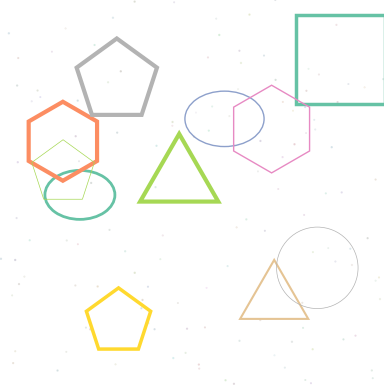[{"shape": "oval", "thickness": 2, "radius": 0.45, "center": [0.208, 0.494]}, {"shape": "square", "thickness": 2.5, "radius": 0.58, "center": [0.884, 0.846]}, {"shape": "hexagon", "thickness": 3, "radius": 0.51, "center": [0.163, 0.633]}, {"shape": "oval", "thickness": 1, "radius": 0.51, "center": [0.583, 0.691]}, {"shape": "hexagon", "thickness": 1, "radius": 0.57, "center": [0.705, 0.665]}, {"shape": "triangle", "thickness": 3, "radius": 0.59, "center": [0.465, 0.535]}, {"shape": "pentagon", "thickness": 0.5, "radius": 0.43, "center": [0.164, 0.552]}, {"shape": "pentagon", "thickness": 2.5, "radius": 0.44, "center": [0.308, 0.164]}, {"shape": "triangle", "thickness": 1.5, "radius": 0.51, "center": [0.712, 0.223]}, {"shape": "circle", "thickness": 0.5, "radius": 0.53, "center": [0.824, 0.304]}, {"shape": "pentagon", "thickness": 3, "radius": 0.55, "center": [0.303, 0.79]}]